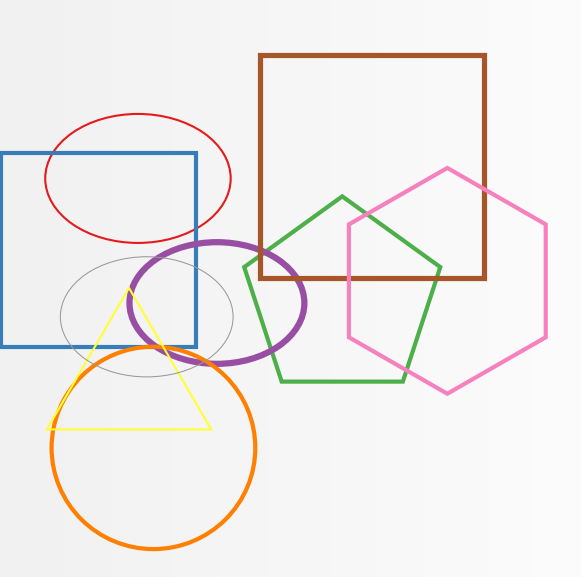[{"shape": "oval", "thickness": 1, "radius": 0.8, "center": [0.237, 0.69]}, {"shape": "square", "thickness": 2, "radius": 0.84, "center": [0.17, 0.566]}, {"shape": "pentagon", "thickness": 2, "radius": 0.89, "center": [0.589, 0.482]}, {"shape": "oval", "thickness": 3, "radius": 0.75, "center": [0.373, 0.474]}, {"shape": "circle", "thickness": 2, "radius": 0.88, "center": [0.264, 0.224]}, {"shape": "triangle", "thickness": 1, "radius": 0.82, "center": [0.222, 0.337]}, {"shape": "square", "thickness": 2.5, "radius": 0.96, "center": [0.641, 0.711]}, {"shape": "hexagon", "thickness": 2, "radius": 0.98, "center": [0.77, 0.513]}, {"shape": "oval", "thickness": 0.5, "radius": 0.74, "center": [0.252, 0.451]}]